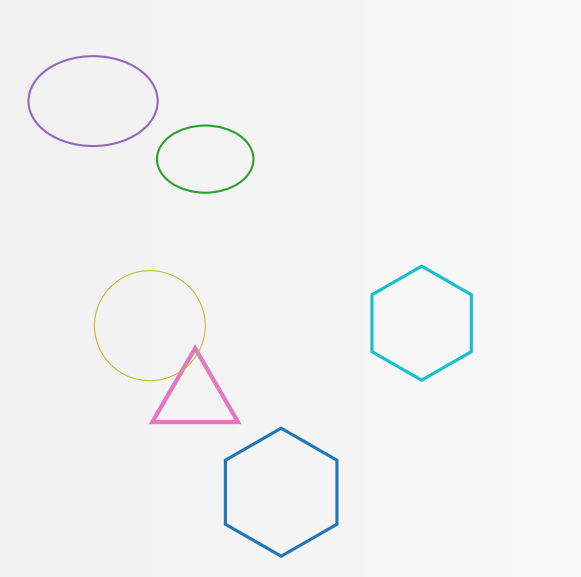[{"shape": "hexagon", "thickness": 1.5, "radius": 0.55, "center": [0.484, 0.147]}, {"shape": "oval", "thickness": 1, "radius": 0.41, "center": [0.353, 0.724]}, {"shape": "oval", "thickness": 1, "radius": 0.56, "center": [0.16, 0.824]}, {"shape": "triangle", "thickness": 2, "radius": 0.43, "center": [0.336, 0.311]}, {"shape": "circle", "thickness": 0.5, "radius": 0.48, "center": [0.258, 0.435]}, {"shape": "hexagon", "thickness": 1.5, "radius": 0.49, "center": [0.725, 0.44]}]